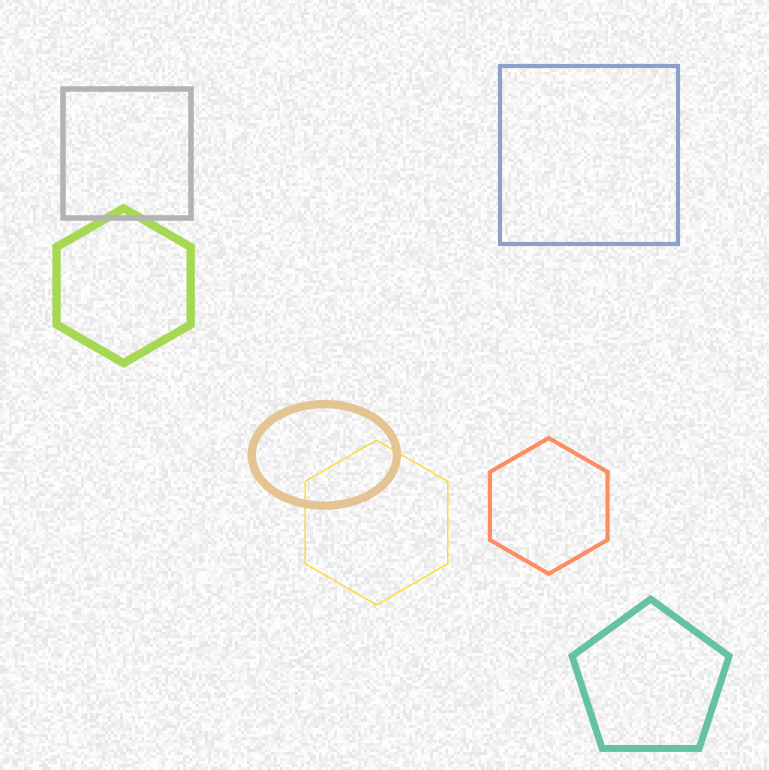[{"shape": "pentagon", "thickness": 2.5, "radius": 0.54, "center": [0.845, 0.115]}, {"shape": "hexagon", "thickness": 1.5, "radius": 0.44, "center": [0.713, 0.343]}, {"shape": "square", "thickness": 1.5, "radius": 0.58, "center": [0.765, 0.799]}, {"shape": "hexagon", "thickness": 3, "radius": 0.5, "center": [0.161, 0.629]}, {"shape": "hexagon", "thickness": 0.5, "radius": 0.53, "center": [0.489, 0.321]}, {"shape": "oval", "thickness": 3, "radius": 0.47, "center": [0.421, 0.409]}, {"shape": "square", "thickness": 2, "radius": 0.42, "center": [0.165, 0.801]}]